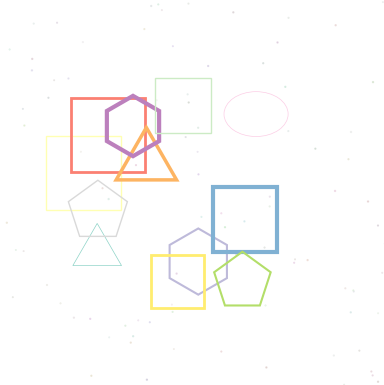[{"shape": "triangle", "thickness": 0.5, "radius": 0.37, "center": [0.252, 0.347]}, {"shape": "square", "thickness": 1, "radius": 0.48, "center": [0.217, 0.551]}, {"shape": "hexagon", "thickness": 1.5, "radius": 0.43, "center": [0.515, 0.321]}, {"shape": "square", "thickness": 2, "radius": 0.48, "center": [0.281, 0.649]}, {"shape": "square", "thickness": 3, "radius": 0.42, "center": [0.636, 0.429]}, {"shape": "triangle", "thickness": 2.5, "radius": 0.45, "center": [0.38, 0.578]}, {"shape": "pentagon", "thickness": 1.5, "radius": 0.39, "center": [0.63, 0.269]}, {"shape": "oval", "thickness": 0.5, "radius": 0.42, "center": [0.665, 0.704]}, {"shape": "pentagon", "thickness": 1, "radius": 0.4, "center": [0.254, 0.451]}, {"shape": "hexagon", "thickness": 3, "radius": 0.39, "center": [0.345, 0.673]}, {"shape": "square", "thickness": 1, "radius": 0.36, "center": [0.475, 0.727]}, {"shape": "square", "thickness": 2, "radius": 0.35, "center": [0.461, 0.269]}]